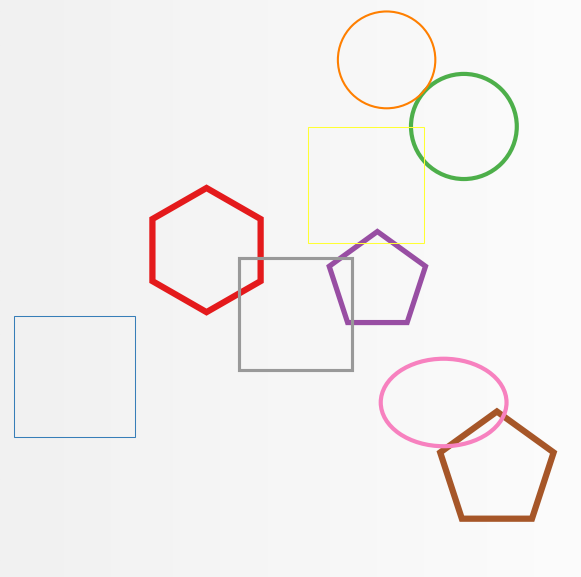[{"shape": "hexagon", "thickness": 3, "radius": 0.54, "center": [0.355, 0.566]}, {"shape": "square", "thickness": 0.5, "radius": 0.52, "center": [0.128, 0.348]}, {"shape": "circle", "thickness": 2, "radius": 0.46, "center": [0.798, 0.78]}, {"shape": "pentagon", "thickness": 2.5, "radius": 0.44, "center": [0.649, 0.511]}, {"shape": "circle", "thickness": 1, "radius": 0.42, "center": [0.665, 0.895]}, {"shape": "square", "thickness": 0.5, "radius": 0.5, "center": [0.63, 0.679]}, {"shape": "pentagon", "thickness": 3, "radius": 0.51, "center": [0.855, 0.184]}, {"shape": "oval", "thickness": 2, "radius": 0.54, "center": [0.763, 0.302]}, {"shape": "square", "thickness": 1.5, "radius": 0.49, "center": [0.509, 0.455]}]